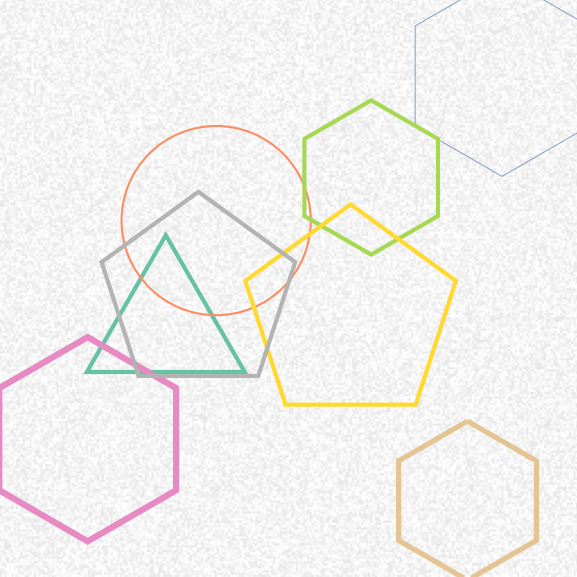[{"shape": "triangle", "thickness": 2, "radius": 0.79, "center": [0.287, 0.434]}, {"shape": "circle", "thickness": 1, "radius": 0.82, "center": [0.374, 0.617]}, {"shape": "hexagon", "thickness": 0.5, "radius": 0.87, "center": [0.869, 0.867]}, {"shape": "hexagon", "thickness": 3, "radius": 0.88, "center": [0.152, 0.239]}, {"shape": "hexagon", "thickness": 2, "radius": 0.67, "center": [0.643, 0.692]}, {"shape": "pentagon", "thickness": 2, "radius": 0.96, "center": [0.607, 0.453]}, {"shape": "hexagon", "thickness": 2.5, "radius": 0.69, "center": [0.81, 0.132]}, {"shape": "pentagon", "thickness": 2, "radius": 0.88, "center": [0.344, 0.491]}]